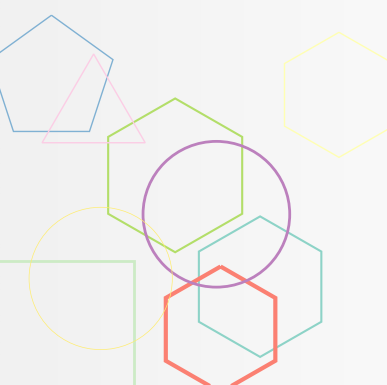[{"shape": "hexagon", "thickness": 1.5, "radius": 0.91, "center": [0.671, 0.255]}, {"shape": "hexagon", "thickness": 1, "radius": 0.81, "center": [0.875, 0.754]}, {"shape": "hexagon", "thickness": 3, "radius": 0.82, "center": [0.569, 0.145]}, {"shape": "pentagon", "thickness": 1, "radius": 0.83, "center": [0.133, 0.794]}, {"shape": "hexagon", "thickness": 1.5, "radius": 1.0, "center": [0.452, 0.545]}, {"shape": "triangle", "thickness": 1, "radius": 0.77, "center": [0.242, 0.706]}, {"shape": "circle", "thickness": 2, "radius": 0.95, "center": [0.558, 0.443]}, {"shape": "square", "thickness": 2, "radius": 0.98, "center": [0.15, 0.127]}, {"shape": "circle", "thickness": 0.5, "radius": 0.92, "center": [0.26, 0.277]}]